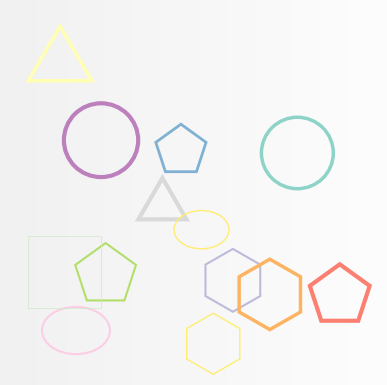[{"shape": "circle", "thickness": 2.5, "radius": 0.46, "center": [0.767, 0.603]}, {"shape": "triangle", "thickness": 2.5, "radius": 0.47, "center": [0.155, 0.838]}, {"shape": "hexagon", "thickness": 1.5, "radius": 0.41, "center": [0.601, 0.272]}, {"shape": "pentagon", "thickness": 3, "radius": 0.41, "center": [0.877, 0.232]}, {"shape": "pentagon", "thickness": 2, "radius": 0.34, "center": [0.467, 0.609]}, {"shape": "hexagon", "thickness": 2.5, "radius": 0.46, "center": [0.696, 0.235]}, {"shape": "pentagon", "thickness": 1.5, "radius": 0.41, "center": [0.273, 0.286]}, {"shape": "oval", "thickness": 1.5, "radius": 0.44, "center": [0.196, 0.142]}, {"shape": "triangle", "thickness": 3, "radius": 0.36, "center": [0.419, 0.466]}, {"shape": "circle", "thickness": 3, "radius": 0.48, "center": [0.261, 0.636]}, {"shape": "square", "thickness": 0.5, "radius": 0.47, "center": [0.167, 0.293]}, {"shape": "hexagon", "thickness": 1, "radius": 0.4, "center": [0.55, 0.107]}, {"shape": "oval", "thickness": 1, "radius": 0.35, "center": [0.52, 0.403]}]